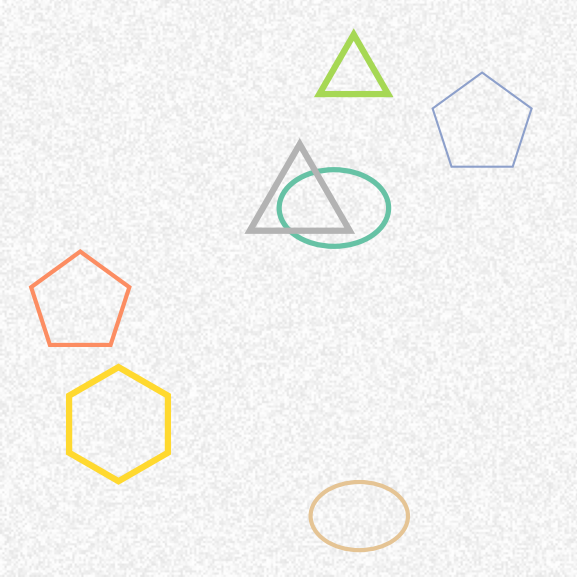[{"shape": "oval", "thickness": 2.5, "radius": 0.47, "center": [0.578, 0.639]}, {"shape": "pentagon", "thickness": 2, "radius": 0.45, "center": [0.139, 0.474]}, {"shape": "pentagon", "thickness": 1, "radius": 0.45, "center": [0.835, 0.783]}, {"shape": "triangle", "thickness": 3, "radius": 0.34, "center": [0.613, 0.871]}, {"shape": "hexagon", "thickness": 3, "radius": 0.49, "center": [0.205, 0.265]}, {"shape": "oval", "thickness": 2, "radius": 0.42, "center": [0.622, 0.105]}, {"shape": "triangle", "thickness": 3, "radius": 0.5, "center": [0.519, 0.65]}]